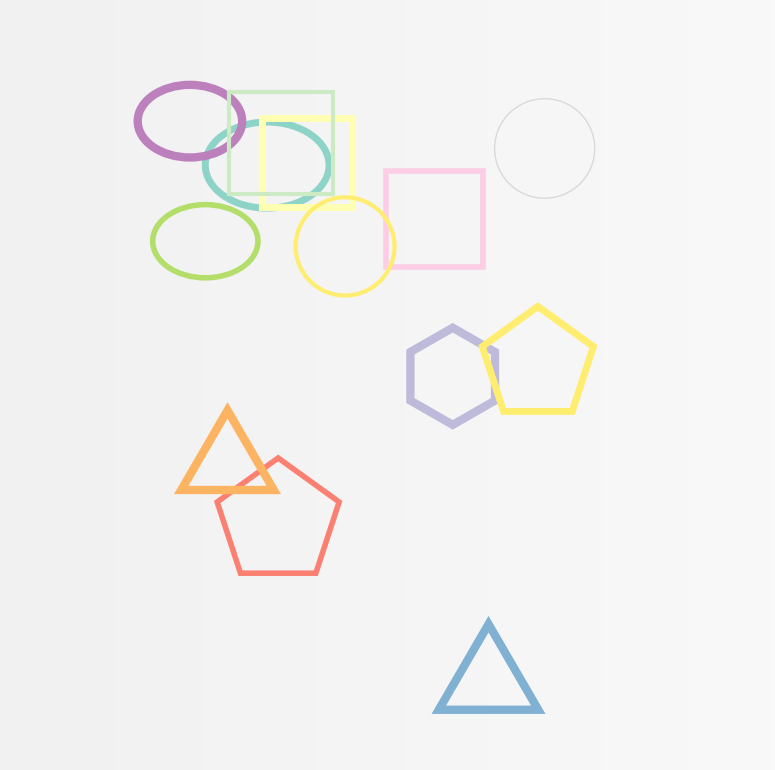[{"shape": "oval", "thickness": 2.5, "radius": 0.4, "center": [0.345, 0.786]}, {"shape": "square", "thickness": 2.5, "radius": 0.29, "center": [0.396, 0.789]}, {"shape": "hexagon", "thickness": 3, "radius": 0.32, "center": [0.584, 0.511]}, {"shape": "pentagon", "thickness": 2, "radius": 0.41, "center": [0.359, 0.323]}, {"shape": "triangle", "thickness": 3, "radius": 0.37, "center": [0.63, 0.115]}, {"shape": "triangle", "thickness": 3, "radius": 0.34, "center": [0.294, 0.398]}, {"shape": "oval", "thickness": 2, "radius": 0.34, "center": [0.265, 0.687]}, {"shape": "square", "thickness": 2, "radius": 0.31, "center": [0.561, 0.715]}, {"shape": "circle", "thickness": 0.5, "radius": 0.32, "center": [0.703, 0.807]}, {"shape": "oval", "thickness": 3, "radius": 0.34, "center": [0.245, 0.843]}, {"shape": "square", "thickness": 1.5, "radius": 0.33, "center": [0.362, 0.814]}, {"shape": "pentagon", "thickness": 2.5, "radius": 0.38, "center": [0.694, 0.527]}, {"shape": "circle", "thickness": 1.5, "radius": 0.32, "center": [0.445, 0.68]}]